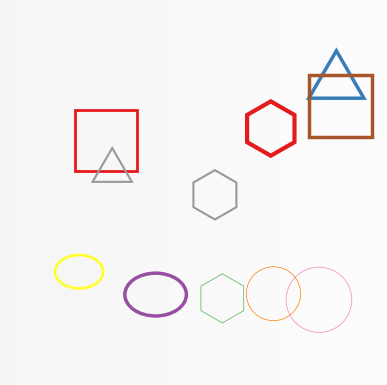[{"shape": "square", "thickness": 2, "radius": 0.4, "center": [0.274, 0.635]}, {"shape": "hexagon", "thickness": 3, "radius": 0.35, "center": [0.699, 0.666]}, {"shape": "triangle", "thickness": 2.5, "radius": 0.41, "center": [0.868, 0.786]}, {"shape": "hexagon", "thickness": 0.5, "radius": 0.32, "center": [0.574, 0.225]}, {"shape": "oval", "thickness": 2.5, "radius": 0.4, "center": [0.402, 0.235]}, {"shape": "circle", "thickness": 0.5, "radius": 0.35, "center": [0.706, 0.237]}, {"shape": "oval", "thickness": 2, "radius": 0.31, "center": [0.204, 0.294]}, {"shape": "square", "thickness": 2.5, "radius": 0.41, "center": [0.879, 0.724]}, {"shape": "circle", "thickness": 0.5, "radius": 0.42, "center": [0.823, 0.221]}, {"shape": "hexagon", "thickness": 1.5, "radius": 0.32, "center": [0.555, 0.494]}, {"shape": "triangle", "thickness": 1.5, "radius": 0.29, "center": [0.29, 0.557]}]